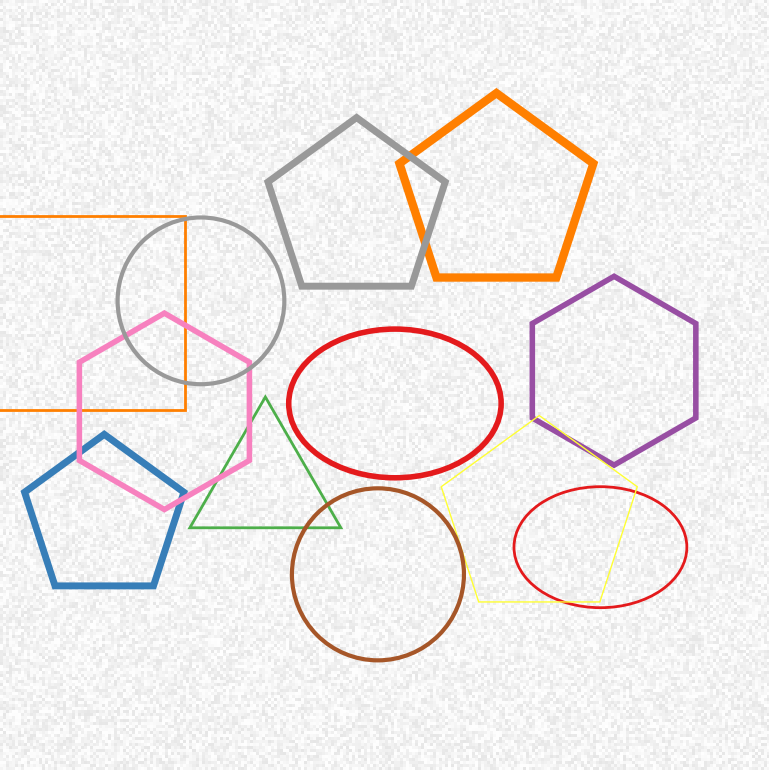[{"shape": "oval", "thickness": 2, "radius": 0.69, "center": [0.513, 0.476]}, {"shape": "oval", "thickness": 1, "radius": 0.56, "center": [0.78, 0.289]}, {"shape": "pentagon", "thickness": 2.5, "radius": 0.54, "center": [0.135, 0.327]}, {"shape": "triangle", "thickness": 1, "radius": 0.57, "center": [0.345, 0.371]}, {"shape": "hexagon", "thickness": 2, "radius": 0.61, "center": [0.798, 0.519]}, {"shape": "square", "thickness": 1, "radius": 0.63, "center": [0.114, 0.593]}, {"shape": "pentagon", "thickness": 3, "radius": 0.66, "center": [0.645, 0.747]}, {"shape": "pentagon", "thickness": 0.5, "radius": 0.67, "center": [0.7, 0.327]}, {"shape": "circle", "thickness": 1.5, "radius": 0.56, "center": [0.491, 0.254]}, {"shape": "hexagon", "thickness": 2, "radius": 0.64, "center": [0.213, 0.466]}, {"shape": "circle", "thickness": 1.5, "radius": 0.54, "center": [0.261, 0.609]}, {"shape": "pentagon", "thickness": 2.5, "radius": 0.61, "center": [0.463, 0.726]}]